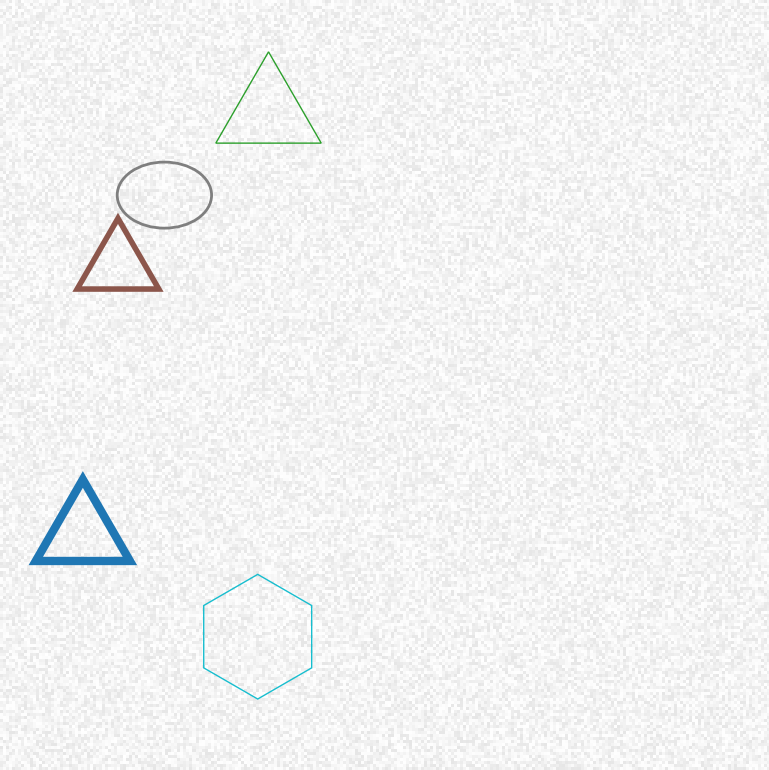[{"shape": "triangle", "thickness": 3, "radius": 0.35, "center": [0.108, 0.307]}, {"shape": "triangle", "thickness": 0.5, "radius": 0.4, "center": [0.349, 0.854]}, {"shape": "triangle", "thickness": 2, "radius": 0.31, "center": [0.153, 0.655]}, {"shape": "oval", "thickness": 1, "radius": 0.31, "center": [0.213, 0.747]}, {"shape": "hexagon", "thickness": 0.5, "radius": 0.4, "center": [0.335, 0.173]}]